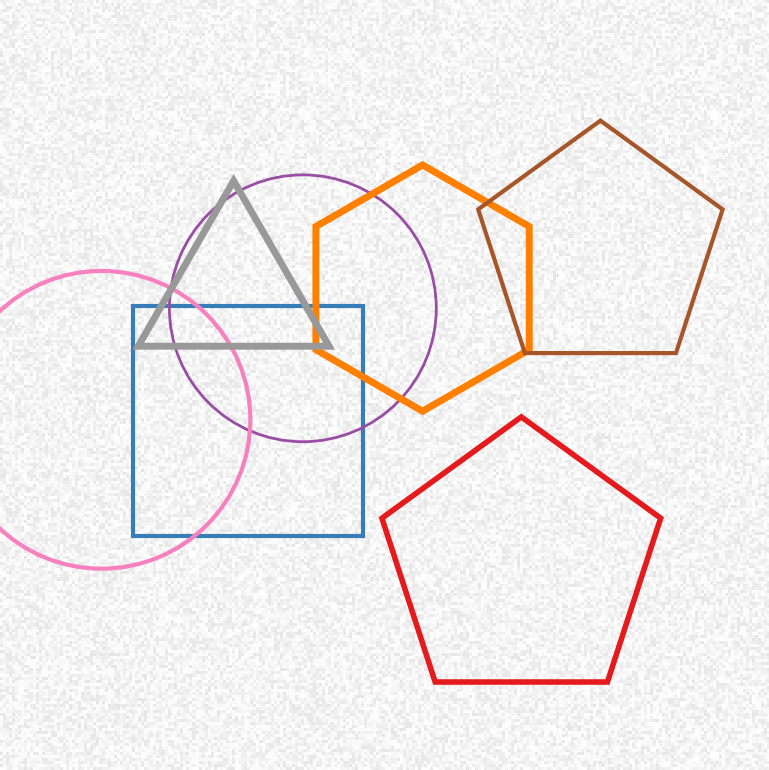[{"shape": "pentagon", "thickness": 2, "radius": 0.95, "center": [0.677, 0.268]}, {"shape": "square", "thickness": 1.5, "radius": 0.75, "center": [0.322, 0.453]}, {"shape": "circle", "thickness": 1, "radius": 0.87, "center": [0.393, 0.6]}, {"shape": "hexagon", "thickness": 2.5, "radius": 0.8, "center": [0.549, 0.626]}, {"shape": "pentagon", "thickness": 1.5, "radius": 0.83, "center": [0.78, 0.676]}, {"shape": "circle", "thickness": 1.5, "radius": 0.97, "center": [0.132, 0.455]}, {"shape": "triangle", "thickness": 2.5, "radius": 0.72, "center": [0.303, 0.622]}]